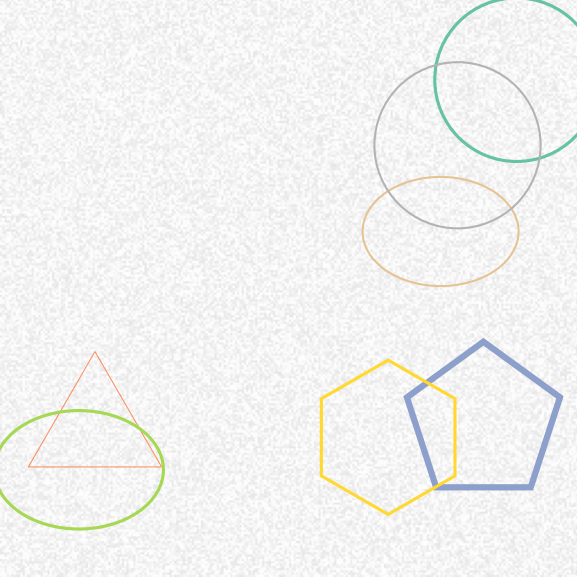[{"shape": "circle", "thickness": 1.5, "radius": 0.71, "center": [0.894, 0.861]}, {"shape": "triangle", "thickness": 0.5, "radius": 0.67, "center": [0.164, 0.257]}, {"shape": "pentagon", "thickness": 3, "radius": 0.7, "center": [0.837, 0.268]}, {"shape": "oval", "thickness": 1.5, "radius": 0.73, "center": [0.137, 0.186]}, {"shape": "hexagon", "thickness": 1.5, "radius": 0.67, "center": [0.672, 0.242]}, {"shape": "oval", "thickness": 1, "radius": 0.68, "center": [0.763, 0.598]}, {"shape": "circle", "thickness": 1, "radius": 0.72, "center": [0.792, 0.748]}]